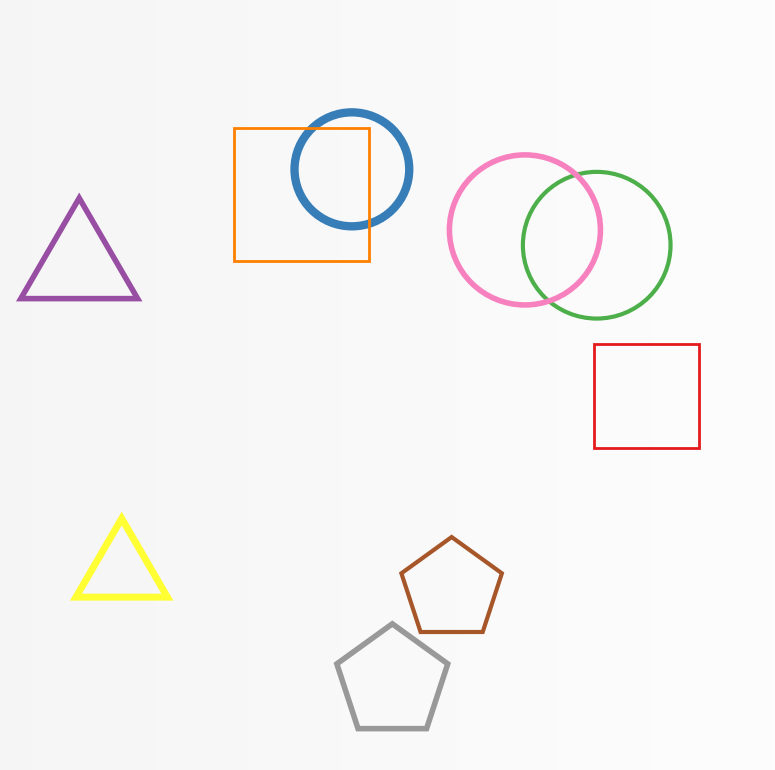[{"shape": "square", "thickness": 1, "radius": 0.34, "center": [0.834, 0.486]}, {"shape": "circle", "thickness": 3, "radius": 0.37, "center": [0.454, 0.78]}, {"shape": "circle", "thickness": 1.5, "radius": 0.48, "center": [0.77, 0.682]}, {"shape": "triangle", "thickness": 2, "radius": 0.44, "center": [0.102, 0.656]}, {"shape": "square", "thickness": 1, "radius": 0.43, "center": [0.389, 0.747]}, {"shape": "triangle", "thickness": 2.5, "radius": 0.34, "center": [0.157, 0.259]}, {"shape": "pentagon", "thickness": 1.5, "radius": 0.34, "center": [0.583, 0.234]}, {"shape": "circle", "thickness": 2, "radius": 0.49, "center": [0.677, 0.701]}, {"shape": "pentagon", "thickness": 2, "radius": 0.38, "center": [0.506, 0.115]}]